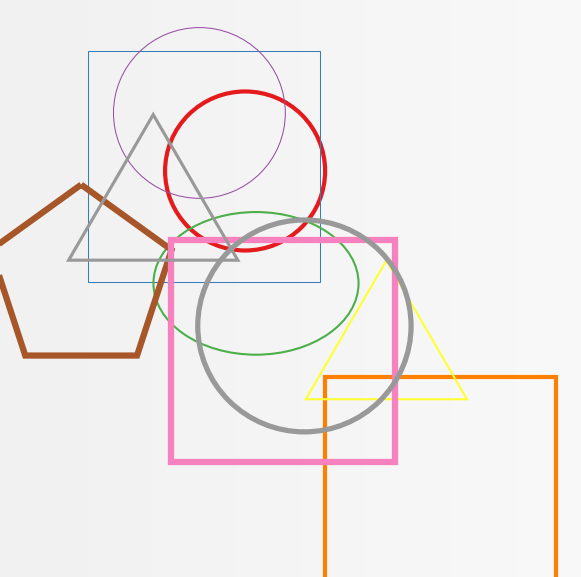[{"shape": "circle", "thickness": 2, "radius": 0.69, "center": [0.422, 0.703]}, {"shape": "square", "thickness": 0.5, "radius": 1.0, "center": [0.35, 0.71]}, {"shape": "oval", "thickness": 1, "radius": 0.88, "center": [0.44, 0.508]}, {"shape": "circle", "thickness": 0.5, "radius": 0.74, "center": [0.343, 0.804]}, {"shape": "square", "thickness": 2, "radius": 1.0, "center": [0.758, 0.148]}, {"shape": "triangle", "thickness": 1, "radius": 0.8, "center": [0.665, 0.388]}, {"shape": "pentagon", "thickness": 3, "radius": 0.82, "center": [0.14, 0.516]}, {"shape": "square", "thickness": 3, "radius": 0.96, "center": [0.487, 0.392]}, {"shape": "triangle", "thickness": 1.5, "radius": 0.84, "center": [0.264, 0.633]}, {"shape": "circle", "thickness": 2.5, "radius": 0.92, "center": [0.524, 0.435]}]